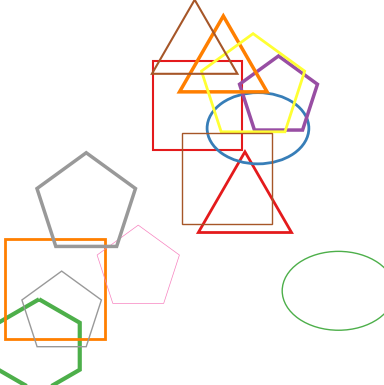[{"shape": "triangle", "thickness": 2, "radius": 0.7, "center": [0.636, 0.466]}, {"shape": "square", "thickness": 1.5, "radius": 0.58, "center": [0.512, 0.726]}, {"shape": "oval", "thickness": 2, "radius": 0.66, "center": [0.67, 0.667]}, {"shape": "oval", "thickness": 1, "radius": 0.73, "center": [0.879, 0.245]}, {"shape": "hexagon", "thickness": 3, "radius": 0.61, "center": [0.101, 0.101]}, {"shape": "pentagon", "thickness": 2.5, "radius": 0.53, "center": [0.723, 0.748]}, {"shape": "triangle", "thickness": 2.5, "radius": 0.66, "center": [0.58, 0.827]}, {"shape": "square", "thickness": 2, "radius": 0.65, "center": [0.143, 0.25]}, {"shape": "pentagon", "thickness": 2, "radius": 0.7, "center": [0.657, 0.772]}, {"shape": "square", "thickness": 1, "radius": 0.59, "center": [0.59, 0.537]}, {"shape": "triangle", "thickness": 1.5, "radius": 0.64, "center": [0.506, 0.872]}, {"shape": "pentagon", "thickness": 0.5, "radius": 0.56, "center": [0.359, 0.303]}, {"shape": "pentagon", "thickness": 1, "radius": 0.54, "center": [0.16, 0.187]}, {"shape": "pentagon", "thickness": 2.5, "radius": 0.67, "center": [0.224, 0.469]}]